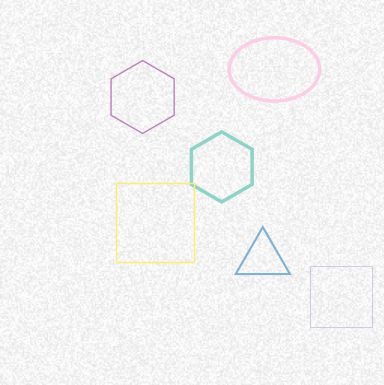[{"shape": "hexagon", "thickness": 2.5, "radius": 0.46, "center": [0.576, 0.567]}, {"shape": "square", "thickness": 0.5, "radius": 0.4, "center": [0.886, 0.23]}, {"shape": "triangle", "thickness": 1.5, "radius": 0.41, "center": [0.683, 0.329]}, {"shape": "oval", "thickness": 2.5, "radius": 0.59, "center": [0.713, 0.82]}, {"shape": "hexagon", "thickness": 1, "radius": 0.47, "center": [0.37, 0.748]}, {"shape": "square", "thickness": 1, "radius": 0.51, "center": [0.402, 0.421]}]